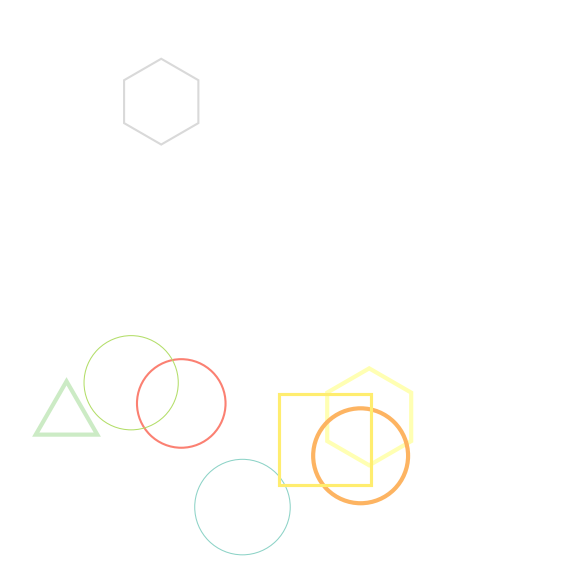[{"shape": "circle", "thickness": 0.5, "radius": 0.41, "center": [0.42, 0.121]}, {"shape": "hexagon", "thickness": 2, "radius": 0.42, "center": [0.639, 0.277]}, {"shape": "circle", "thickness": 1, "radius": 0.38, "center": [0.314, 0.3]}, {"shape": "circle", "thickness": 2, "radius": 0.41, "center": [0.624, 0.21]}, {"shape": "circle", "thickness": 0.5, "radius": 0.41, "center": [0.227, 0.336]}, {"shape": "hexagon", "thickness": 1, "radius": 0.37, "center": [0.279, 0.823]}, {"shape": "triangle", "thickness": 2, "radius": 0.31, "center": [0.115, 0.277]}, {"shape": "square", "thickness": 1.5, "radius": 0.4, "center": [0.562, 0.238]}]